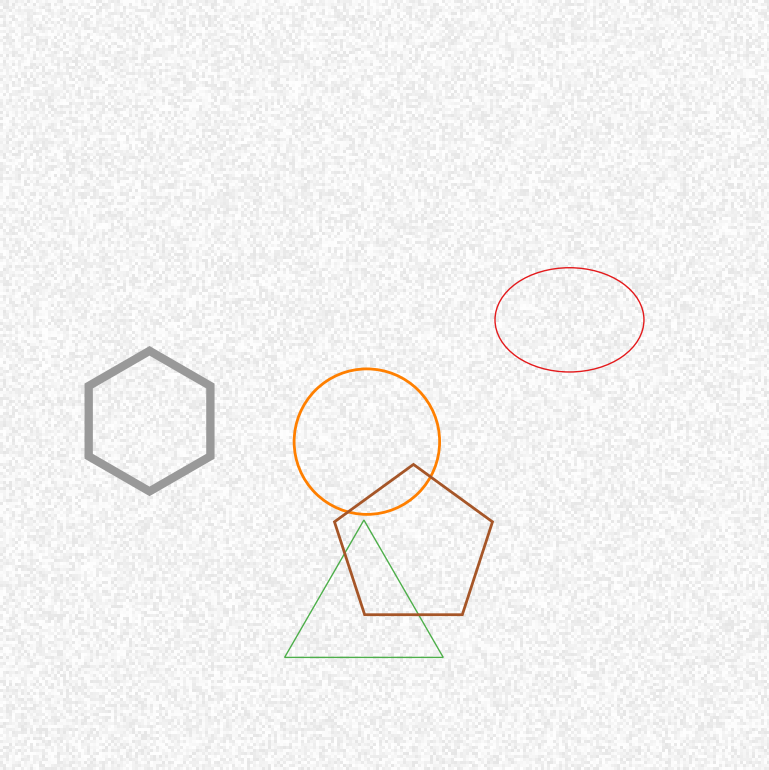[{"shape": "oval", "thickness": 0.5, "radius": 0.48, "center": [0.74, 0.585]}, {"shape": "triangle", "thickness": 0.5, "radius": 0.59, "center": [0.473, 0.206]}, {"shape": "circle", "thickness": 1, "radius": 0.47, "center": [0.476, 0.426]}, {"shape": "pentagon", "thickness": 1, "radius": 0.54, "center": [0.537, 0.289]}, {"shape": "hexagon", "thickness": 3, "radius": 0.46, "center": [0.194, 0.453]}]